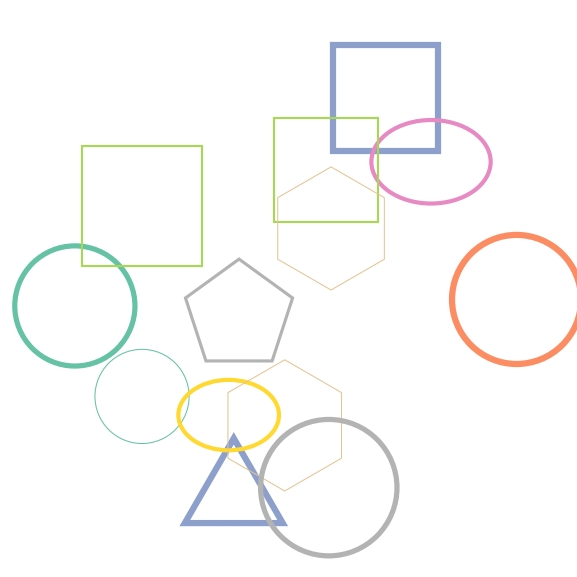[{"shape": "circle", "thickness": 2.5, "radius": 0.52, "center": [0.13, 0.469]}, {"shape": "circle", "thickness": 0.5, "radius": 0.41, "center": [0.246, 0.313]}, {"shape": "circle", "thickness": 3, "radius": 0.56, "center": [0.894, 0.481]}, {"shape": "triangle", "thickness": 3, "radius": 0.49, "center": [0.405, 0.142]}, {"shape": "square", "thickness": 3, "radius": 0.46, "center": [0.668, 0.829]}, {"shape": "oval", "thickness": 2, "radius": 0.52, "center": [0.746, 0.719]}, {"shape": "square", "thickness": 1, "radius": 0.52, "center": [0.246, 0.642]}, {"shape": "square", "thickness": 1, "radius": 0.45, "center": [0.564, 0.705]}, {"shape": "oval", "thickness": 2, "radius": 0.44, "center": [0.396, 0.28]}, {"shape": "hexagon", "thickness": 0.5, "radius": 0.53, "center": [0.573, 0.604]}, {"shape": "hexagon", "thickness": 0.5, "radius": 0.57, "center": [0.493, 0.263]}, {"shape": "circle", "thickness": 2.5, "radius": 0.59, "center": [0.569, 0.155]}, {"shape": "pentagon", "thickness": 1.5, "radius": 0.49, "center": [0.414, 0.453]}]